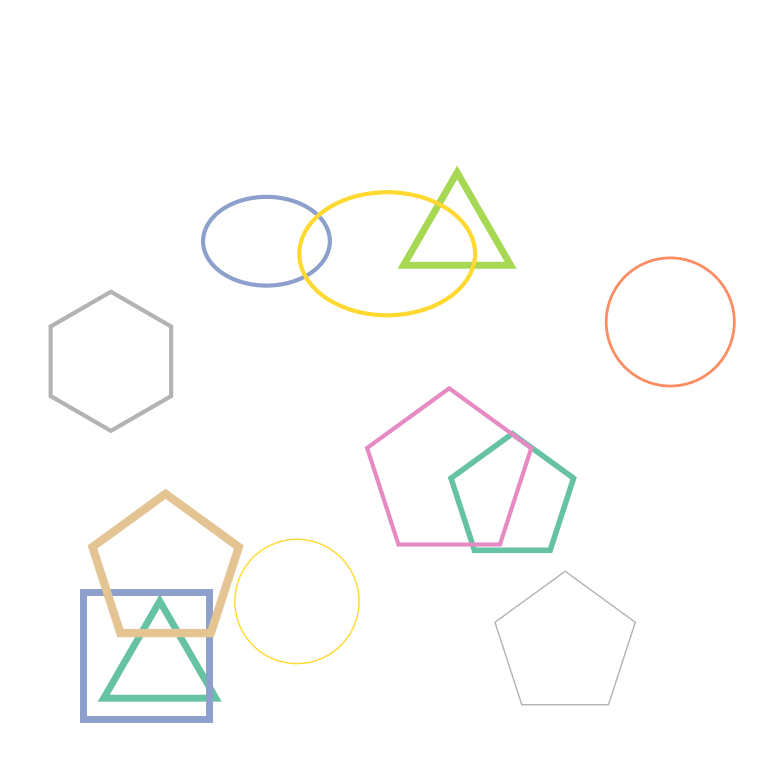[{"shape": "triangle", "thickness": 2.5, "radius": 0.42, "center": [0.207, 0.135]}, {"shape": "pentagon", "thickness": 2, "radius": 0.42, "center": [0.665, 0.353]}, {"shape": "circle", "thickness": 1, "radius": 0.42, "center": [0.87, 0.582]}, {"shape": "oval", "thickness": 1.5, "radius": 0.41, "center": [0.346, 0.687]}, {"shape": "square", "thickness": 2.5, "radius": 0.41, "center": [0.189, 0.149]}, {"shape": "pentagon", "thickness": 1.5, "radius": 0.56, "center": [0.583, 0.384]}, {"shape": "triangle", "thickness": 2.5, "radius": 0.4, "center": [0.594, 0.696]}, {"shape": "oval", "thickness": 1.5, "radius": 0.57, "center": [0.503, 0.67]}, {"shape": "circle", "thickness": 0.5, "radius": 0.4, "center": [0.386, 0.219]}, {"shape": "pentagon", "thickness": 3, "radius": 0.5, "center": [0.215, 0.259]}, {"shape": "hexagon", "thickness": 1.5, "radius": 0.45, "center": [0.144, 0.531]}, {"shape": "pentagon", "thickness": 0.5, "radius": 0.48, "center": [0.734, 0.162]}]